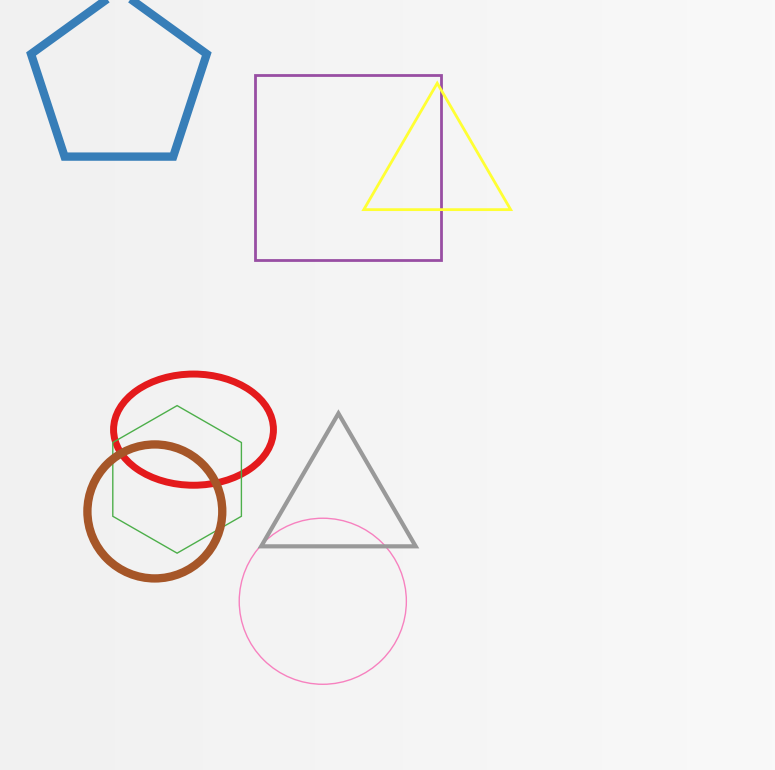[{"shape": "oval", "thickness": 2.5, "radius": 0.52, "center": [0.25, 0.442]}, {"shape": "pentagon", "thickness": 3, "radius": 0.6, "center": [0.153, 0.893]}, {"shape": "hexagon", "thickness": 0.5, "radius": 0.48, "center": [0.229, 0.377]}, {"shape": "square", "thickness": 1, "radius": 0.6, "center": [0.449, 0.783]}, {"shape": "triangle", "thickness": 1, "radius": 0.55, "center": [0.564, 0.782]}, {"shape": "circle", "thickness": 3, "radius": 0.44, "center": [0.2, 0.336]}, {"shape": "circle", "thickness": 0.5, "radius": 0.54, "center": [0.417, 0.219]}, {"shape": "triangle", "thickness": 1.5, "radius": 0.58, "center": [0.437, 0.348]}]